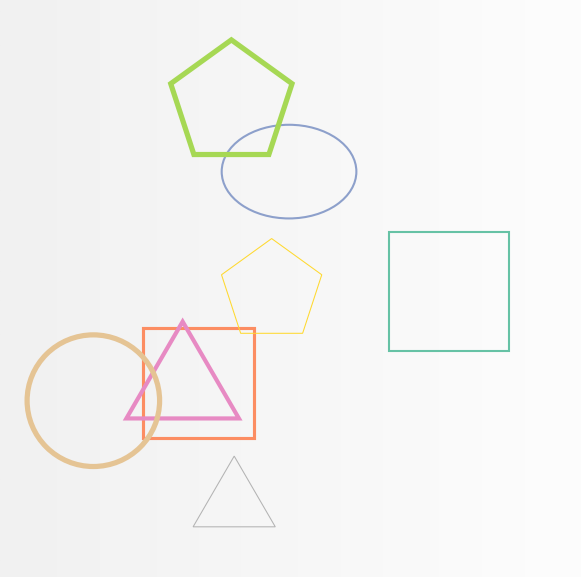[{"shape": "square", "thickness": 1, "radius": 0.51, "center": [0.773, 0.494]}, {"shape": "square", "thickness": 1.5, "radius": 0.48, "center": [0.341, 0.335]}, {"shape": "oval", "thickness": 1, "radius": 0.58, "center": [0.497, 0.702]}, {"shape": "triangle", "thickness": 2, "radius": 0.56, "center": [0.314, 0.33]}, {"shape": "pentagon", "thickness": 2.5, "radius": 0.55, "center": [0.398, 0.82]}, {"shape": "pentagon", "thickness": 0.5, "radius": 0.45, "center": [0.467, 0.495]}, {"shape": "circle", "thickness": 2.5, "radius": 0.57, "center": [0.161, 0.305]}, {"shape": "triangle", "thickness": 0.5, "radius": 0.41, "center": [0.403, 0.128]}]